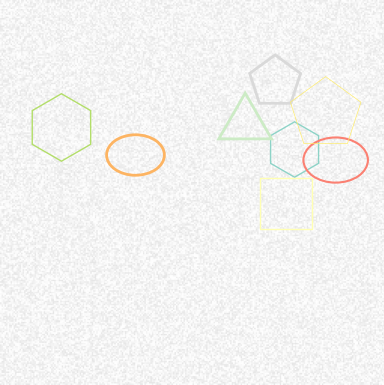[{"shape": "hexagon", "thickness": 1, "radius": 0.36, "center": [0.765, 0.612]}, {"shape": "square", "thickness": 1, "radius": 0.33, "center": [0.743, 0.471]}, {"shape": "oval", "thickness": 1.5, "radius": 0.42, "center": [0.872, 0.584]}, {"shape": "oval", "thickness": 2, "radius": 0.38, "center": [0.352, 0.597]}, {"shape": "hexagon", "thickness": 1, "radius": 0.44, "center": [0.16, 0.669]}, {"shape": "pentagon", "thickness": 2, "radius": 0.35, "center": [0.715, 0.788]}, {"shape": "triangle", "thickness": 2, "radius": 0.4, "center": [0.637, 0.679]}, {"shape": "pentagon", "thickness": 0.5, "radius": 0.48, "center": [0.846, 0.705]}]